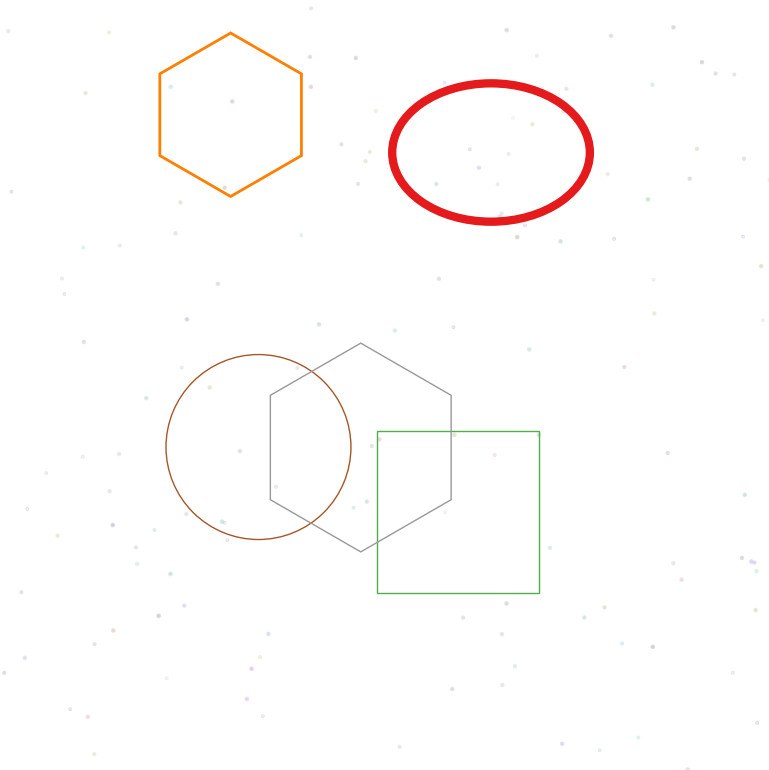[{"shape": "oval", "thickness": 3, "radius": 0.64, "center": [0.638, 0.802]}, {"shape": "square", "thickness": 0.5, "radius": 0.53, "center": [0.594, 0.335]}, {"shape": "hexagon", "thickness": 1, "radius": 0.53, "center": [0.3, 0.851]}, {"shape": "circle", "thickness": 0.5, "radius": 0.6, "center": [0.336, 0.419]}, {"shape": "hexagon", "thickness": 0.5, "radius": 0.68, "center": [0.469, 0.419]}]